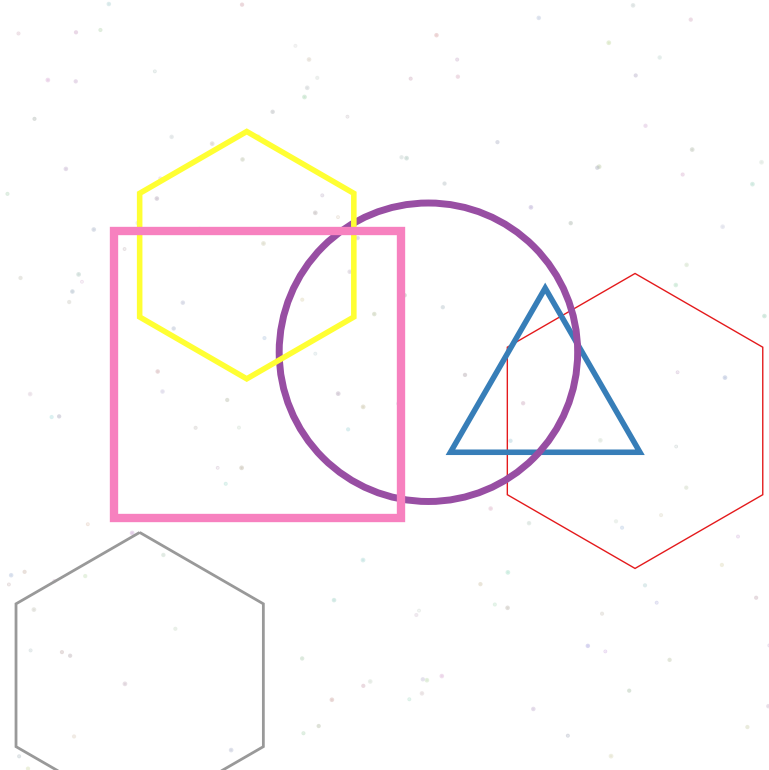[{"shape": "hexagon", "thickness": 0.5, "radius": 0.96, "center": [0.825, 0.453]}, {"shape": "triangle", "thickness": 2, "radius": 0.71, "center": [0.708, 0.484]}, {"shape": "circle", "thickness": 2.5, "radius": 0.97, "center": [0.556, 0.543]}, {"shape": "hexagon", "thickness": 2, "radius": 0.8, "center": [0.32, 0.669]}, {"shape": "square", "thickness": 3, "radius": 0.93, "center": [0.335, 0.514]}, {"shape": "hexagon", "thickness": 1, "radius": 0.93, "center": [0.181, 0.123]}]